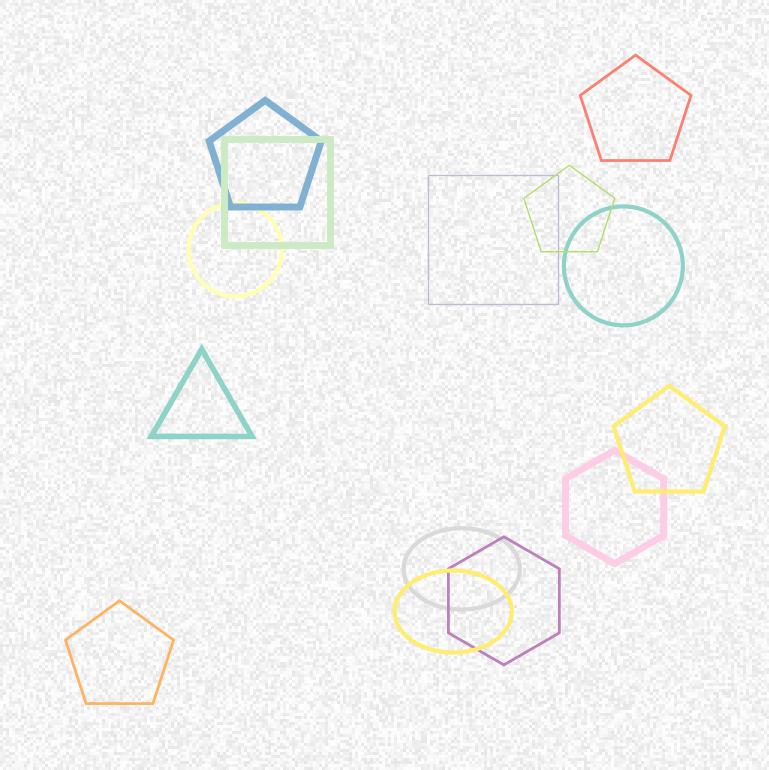[{"shape": "circle", "thickness": 1.5, "radius": 0.39, "center": [0.81, 0.655]}, {"shape": "triangle", "thickness": 2, "radius": 0.38, "center": [0.262, 0.471]}, {"shape": "circle", "thickness": 1.5, "radius": 0.3, "center": [0.306, 0.676]}, {"shape": "square", "thickness": 0.5, "radius": 0.42, "center": [0.641, 0.689]}, {"shape": "pentagon", "thickness": 1, "radius": 0.38, "center": [0.825, 0.853]}, {"shape": "pentagon", "thickness": 2.5, "radius": 0.38, "center": [0.344, 0.793]}, {"shape": "pentagon", "thickness": 1, "radius": 0.37, "center": [0.155, 0.146]}, {"shape": "pentagon", "thickness": 0.5, "radius": 0.31, "center": [0.739, 0.723]}, {"shape": "hexagon", "thickness": 2.5, "radius": 0.37, "center": [0.798, 0.341]}, {"shape": "oval", "thickness": 1.5, "radius": 0.38, "center": [0.6, 0.261]}, {"shape": "hexagon", "thickness": 1, "radius": 0.42, "center": [0.654, 0.22]}, {"shape": "square", "thickness": 2.5, "radius": 0.34, "center": [0.359, 0.75]}, {"shape": "pentagon", "thickness": 1.5, "radius": 0.38, "center": [0.869, 0.423]}, {"shape": "oval", "thickness": 1.5, "radius": 0.38, "center": [0.589, 0.206]}]